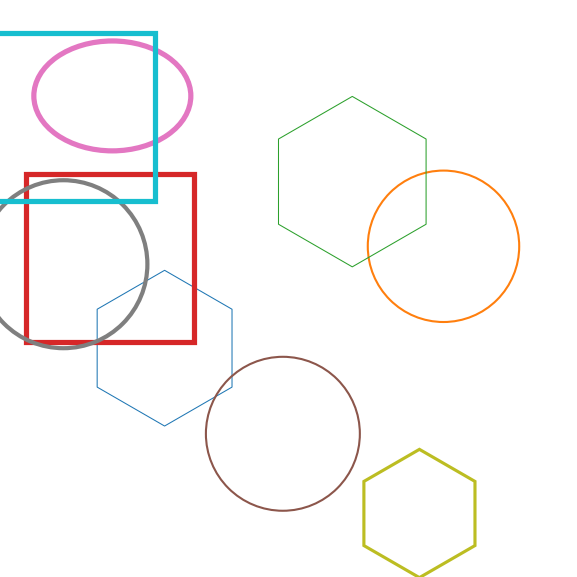[{"shape": "hexagon", "thickness": 0.5, "radius": 0.67, "center": [0.285, 0.396]}, {"shape": "circle", "thickness": 1, "radius": 0.66, "center": [0.768, 0.573]}, {"shape": "hexagon", "thickness": 0.5, "radius": 0.74, "center": [0.61, 0.685]}, {"shape": "square", "thickness": 2.5, "radius": 0.73, "center": [0.191, 0.552]}, {"shape": "circle", "thickness": 1, "radius": 0.67, "center": [0.49, 0.248]}, {"shape": "oval", "thickness": 2.5, "radius": 0.68, "center": [0.195, 0.833]}, {"shape": "circle", "thickness": 2, "radius": 0.73, "center": [0.11, 0.542]}, {"shape": "hexagon", "thickness": 1.5, "radius": 0.56, "center": [0.726, 0.11]}, {"shape": "square", "thickness": 2.5, "radius": 0.73, "center": [0.124, 0.796]}]